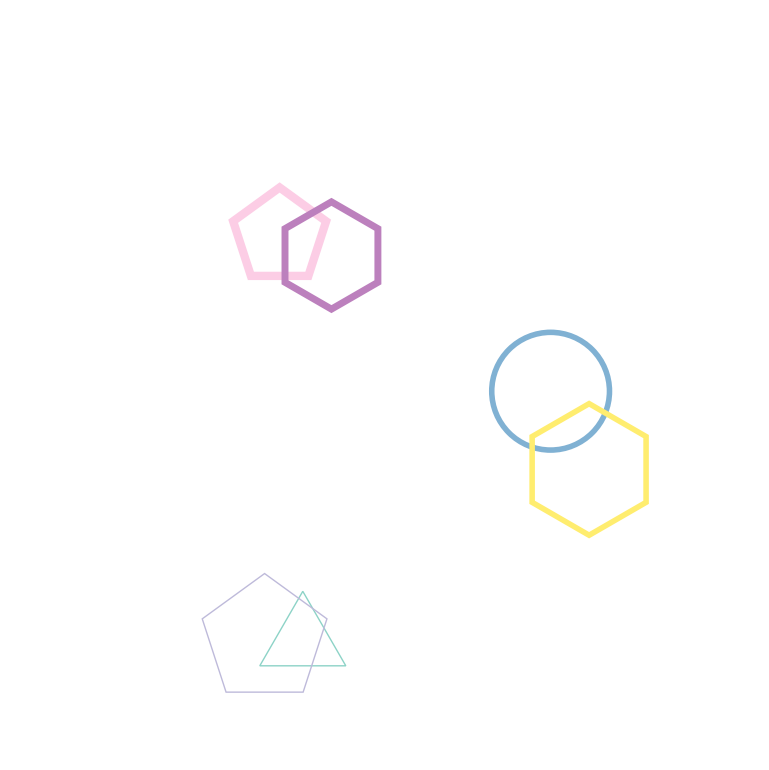[{"shape": "triangle", "thickness": 0.5, "radius": 0.32, "center": [0.393, 0.168]}, {"shape": "pentagon", "thickness": 0.5, "radius": 0.43, "center": [0.344, 0.17]}, {"shape": "circle", "thickness": 2, "radius": 0.38, "center": [0.715, 0.492]}, {"shape": "pentagon", "thickness": 3, "radius": 0.32, "center": [0.363, 0.693]}, {"shape": "hexagon", "thickness": 2.5, "radius": 0.35, "center": [0.43, 0.668]}, {"shape": "hexagon", "thickness": 2, "radius": 0.43, "center": [0.765, 0.39]}]